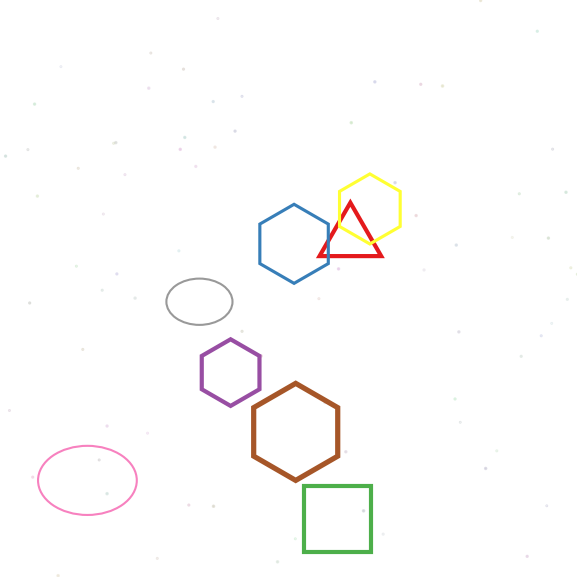[{"shape": "triangle", "thickness": 2, "radius": 0.31, "center": [0.607, 0.586]}, {"shape": "hexagon", "thickness": 1.5, "radius": 0.34, "center": [0.509, 0.577]}, {"shape": "square", "thickness": 2, "radius": 0.29, "center": [0.584, 0.1]}, {"shape": "hexagon", "thickness": 2, "radius": 0.29, "center": [0.399, 0.354]}, {"shape": "hexagon", "thickness": 1.5, "radius": 0.3, "center": [0.64, 0.637]}, {"shape": "hexagon", "thickness": 2.5, "radius": 0.42, "center": [0.512, 0.251]}, {"shape": "oval", "thickness": 1, "radius": 0.43, "center": [0.151, 0.167]}, {"shape": "oval", "thickness": 1, "radius": 0.29, "center": [0.345, 0.477]}]